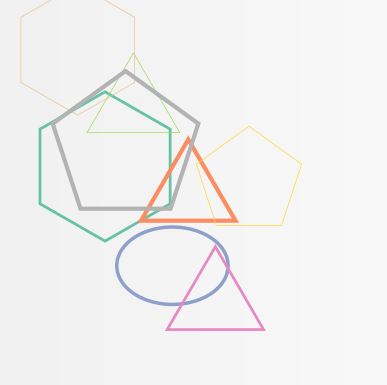[{"shape": "hexagon", "thickness": 2, "radius": 0.97, "center": [0.271, 0.568]}, {"shape": "triangle", "thickness": 3, "radius": 0.7, "center": [0.486, 0.497]}, {"shape": "oval", "thickness": 2.5, "radius": 0.72, "center": [0.445, 0.31]}, {"shape": "triangle", "thickness": 2, "radius": 0.72, "center": [0.556, 0.216]}, {"shape": "triangle", "thickness": 0.5, "radius": 0.69, "center": [0.344, 0.725]}, {"shape": "pentagon", "thickness": 0.5, "radius": 0.71, "center": [0.642, 0.53]}, {"shape": "hexagon", "thickness": 0.5, "radius": 0.85, "center": [0.201, 0.87]}, {"shape": "pentagon", "thickness": 3, "radius": 0.99, "center": [0.324, 0.618]}]